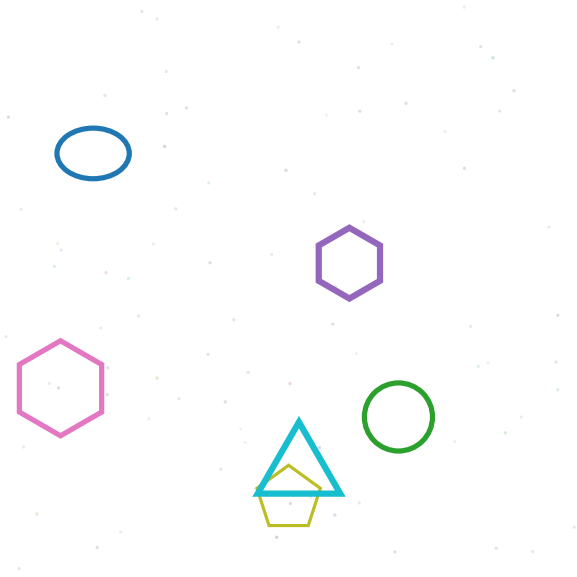[{"shape": "oval", "thickness": 2.5, "radius": 0.31, "center": [0.161, 0.733]}, {"shape": "circle", "thickness": 2.5, "radius": 0.29, "center": [0.69, 0.277]}, {"shape": "hexagon", "thickness": 3, "radius": 0.31, "center": [0.605, 0.543]}, {"shape": "hexagon", "thickness": 2.5, "radius": 0.41, "center": [0.105, 0.327]}, {"shape": "pentagon", "thickness": 1.5, "radius": 0.29, "center": [0.5, 0.136]}, {"shape": "triangle", "thickness": 3, "radius": 0.41, "center": [0.518, 0.186]}]